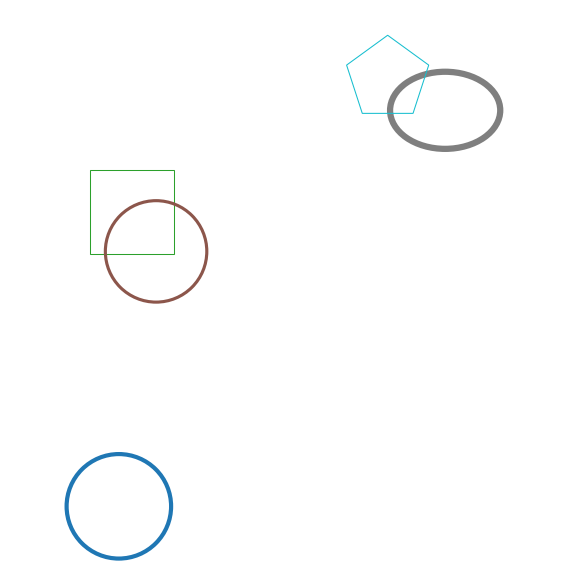[{"shape": "circle", "thickness": 2, "radius": 0.45, "center": [0.206, 0.122]}, {"shape": "square", "thickness": 0.5, "radius": 0.36, "center": [0.228, 0.632]}, {"shape": "circle", "thickness": 1.5, "radius": 0.44, "center": [0.27, 0.564]}, {"shape": "oval", "thickness": 3, "radius": 0.48, "center": [0.771, 0.808]}, {"shape": "pentagon", "thickness": 0.5, "radius": 0.37, "center": [0.671, 0.863]}]